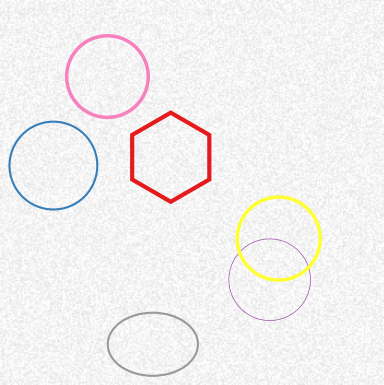[{"shape": "hexagon", "thickness": 3, "radius": 0.58, "center": [0.444, 0.592]}, {"shape": "circle", "thickness": 1.5, "radius": 0.57, "center": [0.139, 0.57]}, {"shape": "circle", "thickness": 0.5, "radius": 0.53, "center": [0.7, 0.273]}, {"shape": "circle", "thickness": 2.5, "radius": 0.54, "center": [0.724, 0.38]}, {"shape": "circle", "thickness": 2.5, "radius": 0.53, "center": [0.279, 0.801]}, {"shape": "oval", "thickness": 1.5, "radius": 0.59, "center": [0.397, 0.106]}]